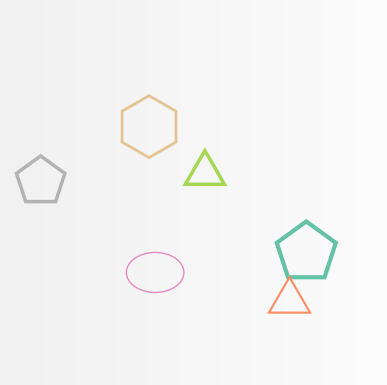[{"shape": "pentagon", "thickness": 3, "radius": 0.4, "center": [0.79, 0.345]}, {"shape": "triangle", "thickness": 1.5, "radius": 0.31, "center": [0.747, 0.219]}, {"shape": "oval", "thickness": 1, "radius": 0.37, "center": [0.4, 0.292]}, {"shape": "triangle", "thickness": 2.5, "radius": 0.29, "center": [0.529, 0.551]}, {"shape": "hexagon", "thickness": 2, "radius": 0.4, "center": [0.385, 0.671]}, {"shape": "pentagon", "thickness": 2.5, "radius": 0.33, "center": [0.105, 0.529]}]